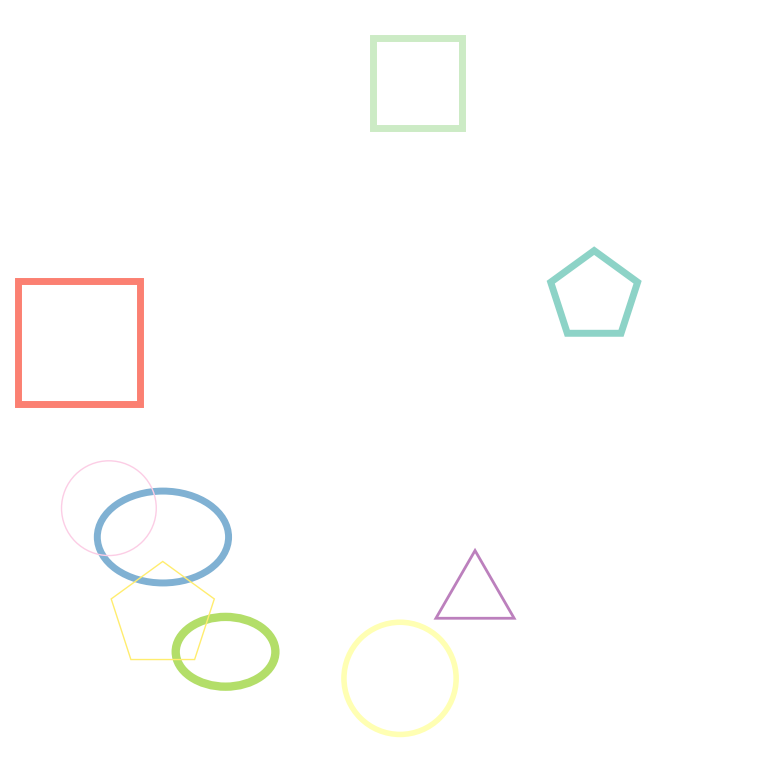[{"shape": "pentagon", "thickness": 2.5, "radius": 0.3, "center": [0.772, 0.615]}, {"shape": "circle", "thickness": 2, "radius": 0.36, "center": [0.52, 0.119]}, {"shape": "square", "thickness": 2.5, "radius": 0.4, "center": [0.103, 0.555]}, {"shape": "oval", "thickness": 2.5, "radius": 0.43, "center": [0.212, 0.303]}, {"shape": "oval", "thickness": 3, "radius": 0.32, "center": [0.293, 0.154]}, {"shape": "circle", "thickness": 0.5, "radius": 0.31, "center": [0.141, 0.34]}, {"shape": "triangle", "thickness": 1, "radius": 0.29, "center": [0.617, 0.226]}, {"shape": "square", "thickness": 2.5, "radius": 0.29, "center": [0.542, 0.892]}, {"shape": "pentagon", "thickness": 0.5, "radius": 0.35, "center": [0.211, 0.2]}]